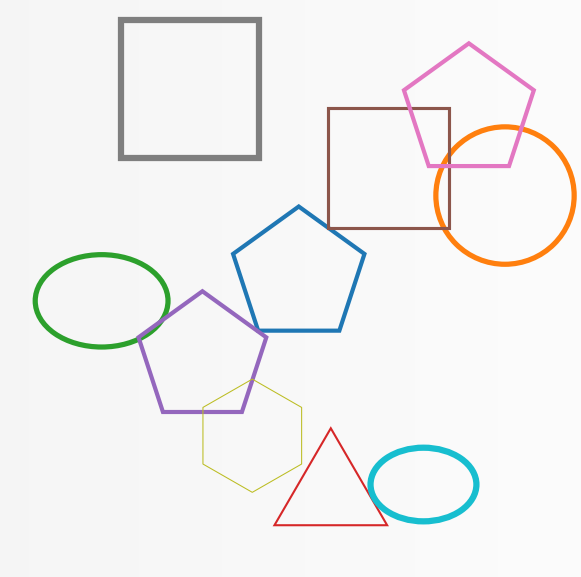[{"shape": "pentagon", "thickness": 2, "radius": 0.59, "center": [0.514, 0.523]}, {"shape": "circle", "thickness": 2.5, "radius": 0.59, "center": [0.869, 0.661]}, {"shape": "oval", "thickness": 2.5, "radius": 0.57, "center": [0.175, 0.478]}, {"shape": "triangle", "thickness": 1, "radius": 0.56, "center": [0.569, 0.146]}, {"shape": "pentagon", "thickness": 2, "radius": 0.58, "center": [0.348, 0.379]}, {"shape": "square", "thickness": 1.5, "radius": 0.52, "center": [0.669, 0.708]}, {"shape": "pentagon", "thickness": 2, "radius": 0.59, "center": [0.807, 0.807]}, {"shape": "square", "thickness": 3, "radius": 0.59, "center": [0.326, 0.845]}, {"shape": "hexagon", "thickness": 0.5, "radius": 0.49, "center": [0.434, 0.245]}, {"shape": "oval", "thickness": 3, "radius": 0.46, "center": [0.729, 0.16]}]